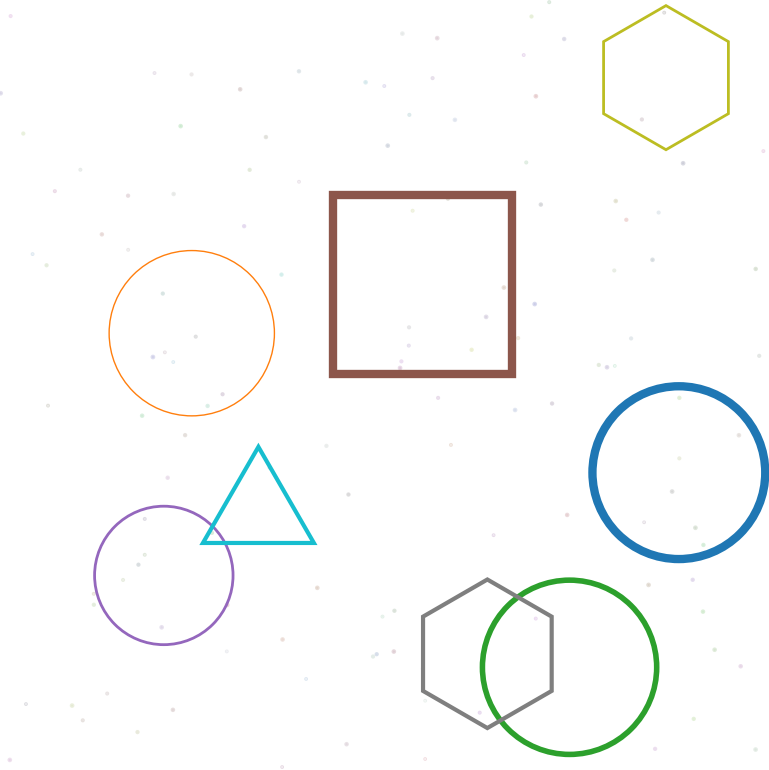[{"shape": "circle", "thickness": 3, "radius": 0.56, "center": [0.882, 0.386]}, {"shape": "circle", "thickness": 0.5, "radius": 0.54, "center": [0.249, 0.567]}, {"shape": "circle", "thickness": 2, "radius": 0.57, "center": [0.74, 0.133]}, {"shape": "circle", "thickness": 1, "radius": 0.45, "center": [0.213, 0.253]}, {"shape": "square", "thickness": 3, "radius": 0.58, "center": [0.549, 0.631]}, {"shape": "hexagon", "thickness": 1.5, "radius": 0.48, "center": [0.633, 0.151]}, {"shape": "hexagon", "thickness": 1, "radius": 0.47, "center": [0.865, 0.899]}, {"shape": "triangle", "thickness": 1.5, "radius": 0.42, "center": [0.336, 0.336]}]